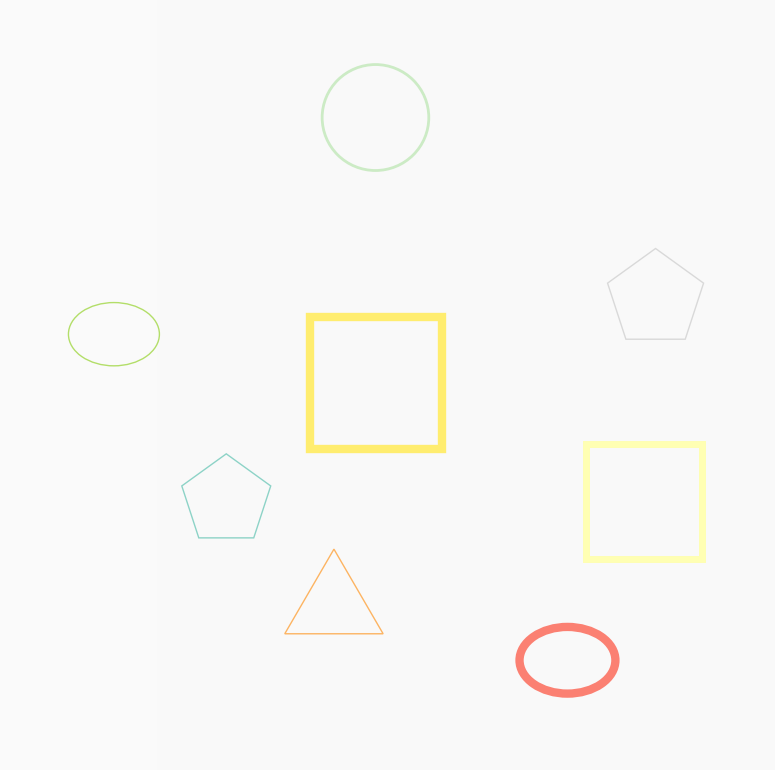[{"shape": "pentagon", "thickness": 0.5, "radius": 0.3, "center": [0.292, 0.35]}, {"shape": "square", "thickness": 2.5, "radius": 0.37, "center": [0.831, 0.348]}, {"shape": "oval", "thickness": 3, "radius": 0.31, "center": [0.732, 0.143]}, {"shape": "triangle", "thickness": 0.5, "radius": 0.37, "center": [0.431, 0.214]}, {"shape": "oval", "thickness": 0.5, "radius": 0.29, "center": [0.147, 0.566]}, {"shape": "pentagon", "thickness": 0.5, "radius": 0.33, "center": [0.846, 0.612]}, {"shape": "circle", "thickness": 1, "radius": 0.34, "center": [0.484, 0.847]}, {"shape": "square", "thickness": 3, "radius": 0.43, "center": [0.485, 0.503]}]